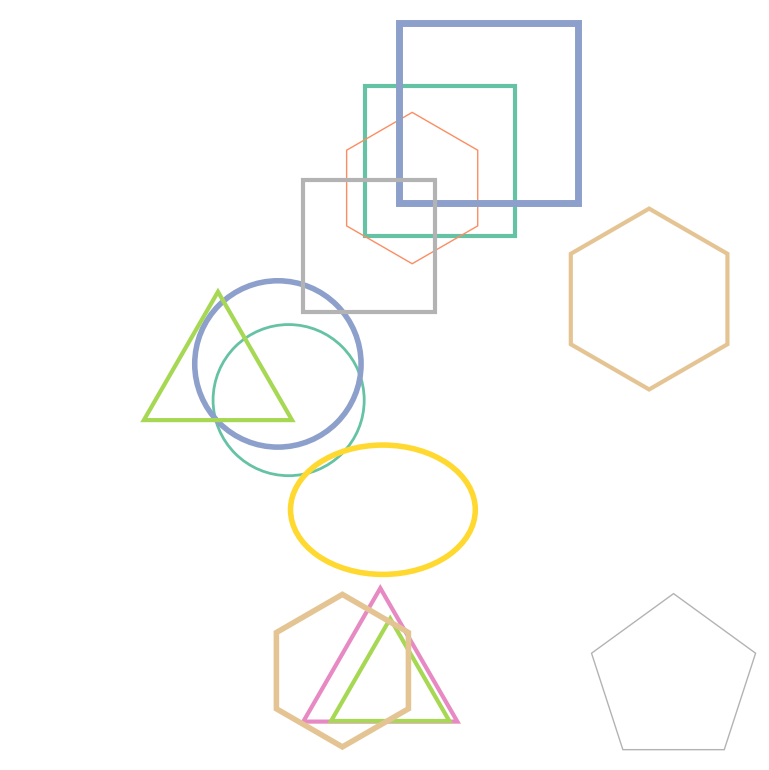[{"shape": "square", "thickness": 1.5, "radius": 0.49, "center": [0.571, 0.791]}, {"shape": "circle", "thickness": 1, "radius": 0.49, "center": [0.375, 0.48]}, {"shape": "hexagon", "thickness": 0.5, "radius": 0.49, "center": [0.535, 0.756]}, {"shape": "circle", "thickness": 2, "radius": 0.54, "center": [0.361, 0.527]}, {"shape": "square", "thickness": 2.5, "radius": 0.58, "center": [0.635, 0.853]}, {"shape": "triangle", "thickness": 1.5, "radius": 0.58, "center": [0.494, 0.121]}, {"shape": "triangle", "thickness": 1.5, "radius": 0.44, "center": [0.507, 0.108]}, {"shape": "triangle", "thickness": 1.5, "radius": 0.56, "center": [0.283, 0.51]}, {"shape": "oval", "thickness": 2, "radius": 0.6, "center": [0.497, 0.338]}, {"shape": "hexagon", "thickness": 2, "radius": 0.5, "center": [0.445, 0.129]}, {"shape": "hexagon", "thickness": 1.5, "radius": 0.59, "center": [0.843, 0.612]}, {"shape": "square", "thickness": 1.5, "radius": 0.43, "center": [0.479, 0.681]}, {"shape": "pentagon", "thickness": 0.5, "radius": 0.56, "center": [0.875, 0.117]}]